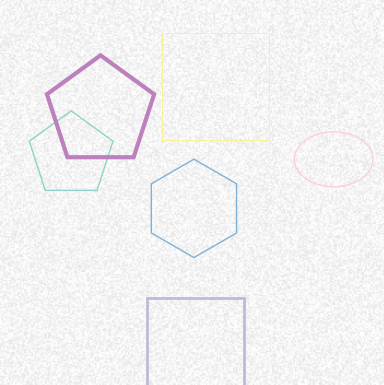[{"shape": "pentagon", "thickness": 1, "radius": 0.57, "center": [0.185, 0.598]}, {"shape": "square", "thickness": 2, "radius": 0.62, "center": [0.508, 0.101]}, {"shape": "hexagon", "thickness": 1, "radius": 0.64, "center": [0.504, 0.459]}, {"shape": "oval", "thickness": 1, "radius": 0.51, "center": [0.867, 0.586]}, {"shape": "pentagon", "thickness": 3, "radius": 0.73, "center": [0.261, 0.71]}, {"shape": "square", "thickness": 0.5, "radius": 0.69, "center": [0.559, 0.776]}]